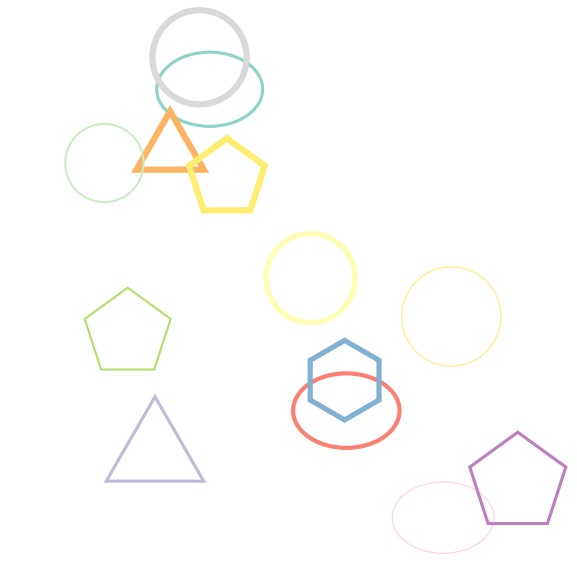[{"shape": "oval", "thickness": 1.5, "radius": 0.46, "center": [0.363, 0.845]}, {"shape": "circle", "thickness": 2.5, "radius": 0.39, "center": [0.538, 0.518]}, {"shape": "triangle", "thickness": 1.5, "radius": 0.49, "center": [0.268, 0.215]}, {"shape": "oval", "thickness": 2, "radius": 0.46, "center": [0.6, 0.288]}, {"shape": "hexagon", "thickness": 2.5, "radius": 0.34, "center": [0.597, 0.341]}, {"shape": "triangle", "thickness": 3, "radius": 0.34, "center": [0.295, 0.739]}, {"shape": "pentagon", "thickness": 1, "radius": 0.39, "center": [0.221, 0.423]}, {"shape": "oval", "thickness": 0.5, "radius": 0.44, "center": [0.767, 0.103]}, {"shape": "circle", "thickness": 3, "radius": 0.41, "center": [0.345, 0.9]}, {"shape": "pentagon", "thickness": 1.5, "radius": 0.44, "center": [0.897, 0.163]}, {"shape": "circle", "thickness": 1, "radius": 0.34, "center": [0.181, 0.717]}, {"shape": "pentagon", "thickness": 3, "radius": 0.34, "center": [0.393, 0.691]}, {"shape": "circle", "thickness": 0.5, "radius": 0.43, "center": [0.781, 0.451]}]